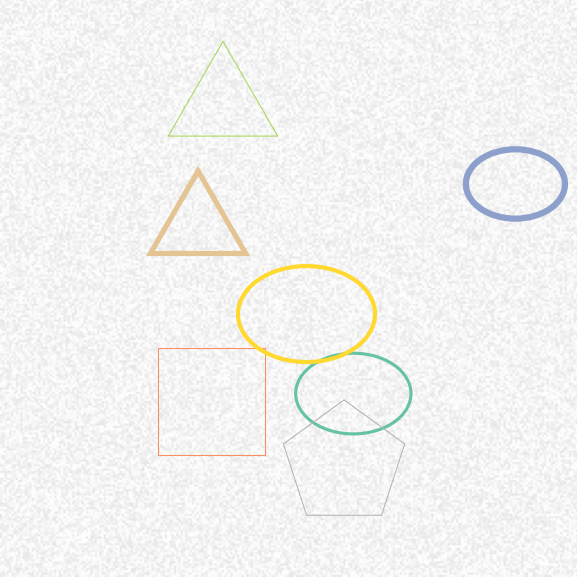[{"shape": "oval", "thickness": 1.5, "radius": 0.5, "center": [0.612, 0.318]}, {"shape": "square", "thickness": 0.5, "radius": 0.47, "center": [0.366, 0.304]}, {"shape": "oval", "thickness": 3, "radius": 0.43, "center": [0.893, 0.681]}, {"shape": "triangle", "thickness": 0.5, "radius": 0.55, "center": [0.386, 0.818]}, {"shape": "oval", "thickness": 2, "radius": 0.59, "center": [0.531, 0.455]}, {"shape": "triangle", "thickness": 2.5, "radius": 0.48, "center": [0.343, 0.608]}, {"shape": "pentagon", "thickness": 0.5, "radius": 0.55, "center": [0.596, 0.196]}]